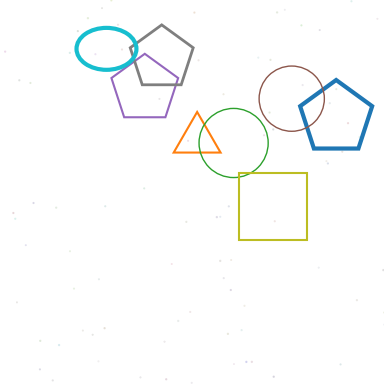[{"shape": "pentagon", "thickness": 3, "radius": 0.49, "center": [0.873, 0.694]}, {"shape": "triangle", "thickness": 1.5, "radius": 0.35, "center": [0.512, 0.639]}, {"shape": "circle", "thickness": 1, "radius": 0.45, "center": [0.607, 0.629]}, {"shape": "pentagon", "thickness": 1.5, "radius": 0.46, "center": [0.376, 0.769]}, {"shape": "circle", "thickness": 1, "radius": 0.42, "center": [0.758, 0.744]}, {"shape": "pentagon", "thickness": 2, "radius": 0.43, "center": [0.42, 0.849]}, {"shape": "square", "thickness": 1.5, "radius": 0.44, "center": [0.709, 0.463]}, {"shape": "oval", "thickness": 3, "radius": 0.39, "center": [0.277, 0.873]}]